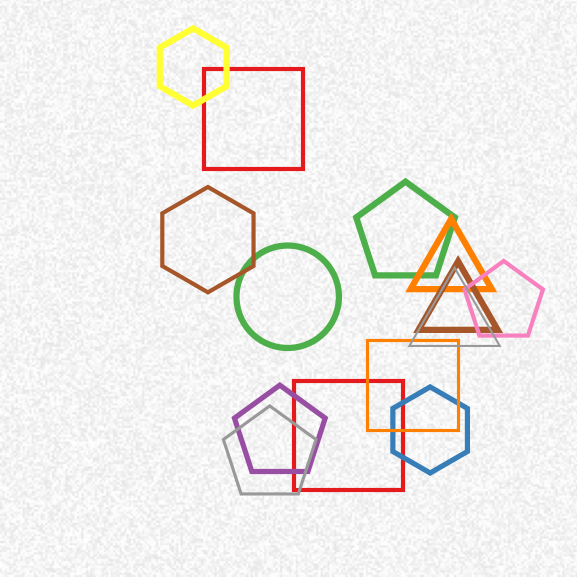[{"shape": "square", "thickness": 2, "radius": 0.43, "center": [0.439, 0.793]}, {"shape": "square", "thickness": 2, "radius": 0.47, "center": [0.604, 0.245]}, {"shape": "hexagon", "thickness": 2.5, "radius": 0.37, "center": [0.745, 0.255]}, {"shape": "pentagon", "thickness": 3, "radius": 0.45, "center": [0.702, 0.595]}, {"shape": "circle", "thickness": 3, "radius": 0.44, "center": [0.498, 0.485]}, {"shape": "pentagon", "thickness": 2.5, "radius": 0.41, "center": [0.485, 0.25]}, {"shape": "square", "thickness": 1.5, "radius": 0.39, "center": [0.714, 0.332]}, {"shape": "triangle", "thickness": 3, "radius": 0.41, "center": [0.781, 0.539]}, {"shape": "hexagon", "thickness": 3, "radius": 0.33, "center": [0.335, 0.883]}, {"shape": "hexagon", "thickness": 2, "radius": 0.46, "center": [0.36, 0.584]}, {"shape": "triangle", "thickness": 3, "radius": 0.4, "center": [0.793, 0.468]}, {"shape": "pentagon", "thickness": 2, "radius": 0.36, "center": [0.872, 0.476]}, {"shape": "triangle", "thickness": 1, "radius": 0.45, "center": [0.787, 0.445]}, {"shape": "pentagon", "thickness": 1.5, "radius": 0.42, "center": [0.467, 0.212]}]